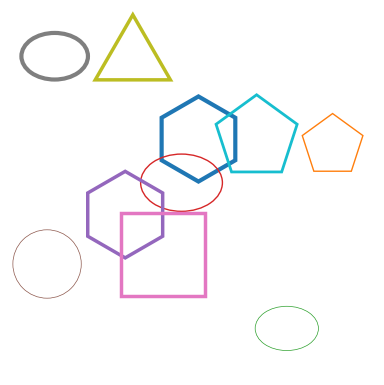[{"shape": "hexagon", "thickness": 3, "radius": 0.55, "center": [0.516, 0.639]}, {"shape": "pentagon", "thickness": 1, "radius": 0.41, "center": [0.864, 0.622]}, {"shape": "oval", "thickness": 0.5, "radius": 0.41, "center": [0.745, 0.147]}, {"shape": "oval", "thickness": 1, "radius": 0.53, "center": [0.471, 0.525]}, {"shape": "hexagon", "thickness": 2.5, "radius": 0.56, "center": [0.325, 0.443]}, {"shape": "circle", "thickness": 0.5, "radius": 0.44, "center": [0.122, 0.314]}, {"shape": "square", "thickness": 2.5, "radius": 0.54, "center": [0.423, 0.339]}, {"shape": "oval", "thickness": 3, "radius": 0.43, "center": [0.142, 0.854]}, {"shape": "triangle", "thickness": 2.5, "radius": 0.56, "center": [0.345, 0.849]}, {"shape": "pentagon", "thickness": 2, "radius": 0.55, "center": [0.666, 0.643]}]